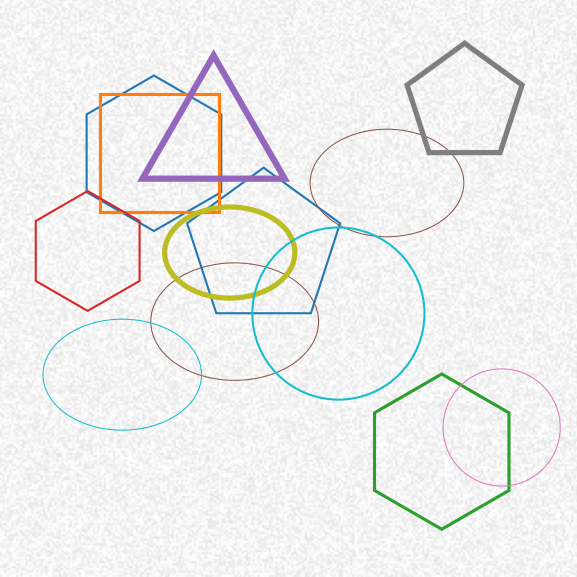[{"shape": "pentagon", "thickness": 1, "radius": 0.7, "center": [0.456, 0.569]}, {"shape": "hexagon", "thickness": 1, "radius": 0.67, "center": [0.267, 0.734]}, {"shape": "square", "thickness": 1.5, "radius": 0.51, "center": [0.276, 0.734]}, {"shape": "hexagon", "thickness": 1.5, "radius": 0.67, "center": [0.765, 0.217]}, {"shape": "hexagon", "thickness": 1, "radius": 0.52, "center": [0.152, 0.565]}, {"shape": "triangle", "thickness": 3, "radius": 0.71, "center": [0.37, 0.761]}, {"shape": "oval", "thickness": 0.5, "radius": 0.67, "center": [0.67, 0.682]}, {"shape": "oval", "thickness": 0.5, "radius": 0.73, "center": [0.406, 0.442]}, {"shape": "circle", "thickness": 0.5, "radius": 0.51, "center": [0.869, 0.259]}, {"shape": "pentagon", "thickness": 2.5, "radius": 0.52, "center": [0.804, 0.82]}, {"shape": "oval", "thickness": 2.5, "radius": 0.56, "center": [0.398, 0.562]}, {"shape": "circle", "thickness": 1, "radius": 0.75, "center": [0.586, 0.456]}, {"shape": "oval", "thickness": 0.5, "radius": 0.69, "center": [0.212, 0.35]}]